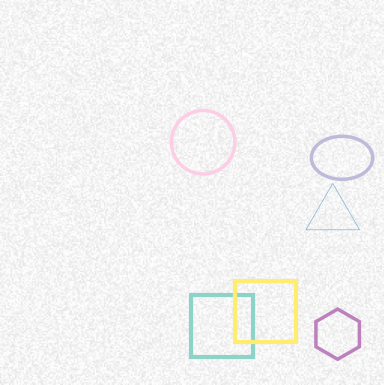[{"shape": "square", "thickness": 3, "radius": 0.41, "center": [0.577, 0.153]}, {"shape": "oval", "thickness": 2.5, "radius": 0.4, "center": [0.888, 0.59]}, {"shape": "triangle", "thickness": 0.5, "radius": 0.4, "center": [0.864, 0.443]}, {"shape": "circle", "thickness": 2.5, "radius": 0.41, "center": [0.528, 0.631]}, {"shape": "hexagon", "thickness": 2.5, "radius": 0.33, "center": [0.877, 0.132]}, {"shape": "square", "thickness": 3, "radius": 0.4, "center": [0.69, 0.19]}]